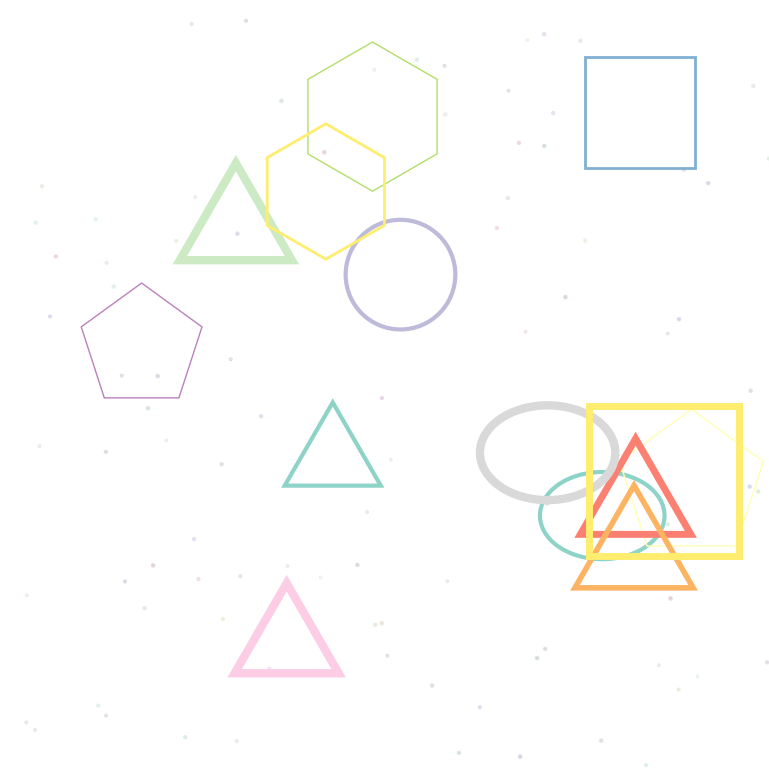[{"shape": "oval", "thickness": 1.5, "radius": 0.4, "center": [0.782, 0.33]}, {"shape": "triangle", "thickness": 1.5, "radius": 0.36, "center": [0.432, 0.405]}, {"shape": "pentagon", "thickness": 0.5, "radius": 0.49, "center": [0.898, 0.37]}, {"shape": "circle", "thickness": 1.5, "radius": 0.36, "center": [0.52, 0.643]}, {"shape": "triangle", "thickness": 2.5, "radius": 0.41, "center": [0.825, 0.347]}, {"shape": "square", "thickness": 1, "radius": 0.36, "center": [0.831, 0.854]}, {"shape": "triangle", "thickness": 2, "radius": 0.44, "center": [0.823, 0.281]}, {"shape": "hexagon", "thickness": 0.5, "radius": 0.48, "center": [0.484, 0.849]}, {"shape": "triangle", "thickness": 3, "radius": 0.39, "center": [0.372, 0.165]}, {"shape": "oval", "thickness": 3, "radius": 0.44, "center": [0.711, 0.412]}, {"shape": "pentagon", "thickness": 0.5, "radius": 0.41, "center": [0.184, 0.55]}, {"shape": "triangle", "thickness": 3, "radius": 0.42, "center": [0.306, 0.704]}, {"shape": "hexagon", "thickness": 1, "radius": 0.44, "center": [0.423, 0.751]}, {"shape": "square", "thickness": 2.5, "radius": 0.49, "center": [0.862, 0.375]}]